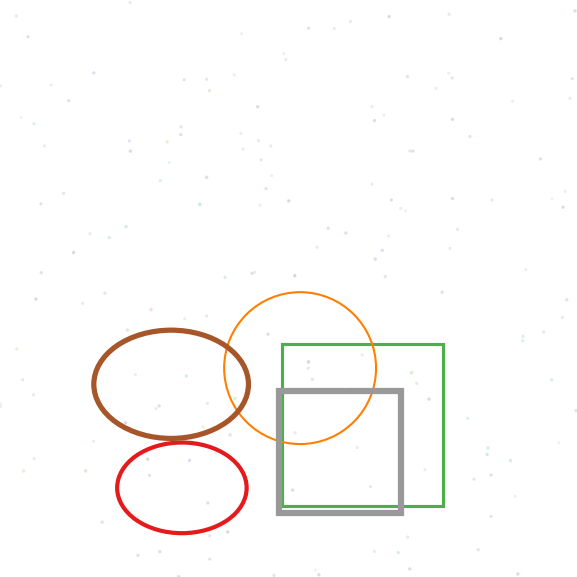[{"shape": "oval", "thickness": 2, "radius": 0.56, "center": [0.315, 0.154]}, {"shape": "square", "thickness": 1.5, "radius": 0.7, "center": [0.628, 0.263]}, {"shape": "circle", "thickness": 1, "radius": 0.66, "center": [0.52, 0.362]}, {"shape": "oval", "thickness": 2.5, "radius": 0.67, "center": [0.296, 0.334]}, {"shape": "square", "thickness": 3, "radius": 0.53, "center": [0.589, 0.216]}]